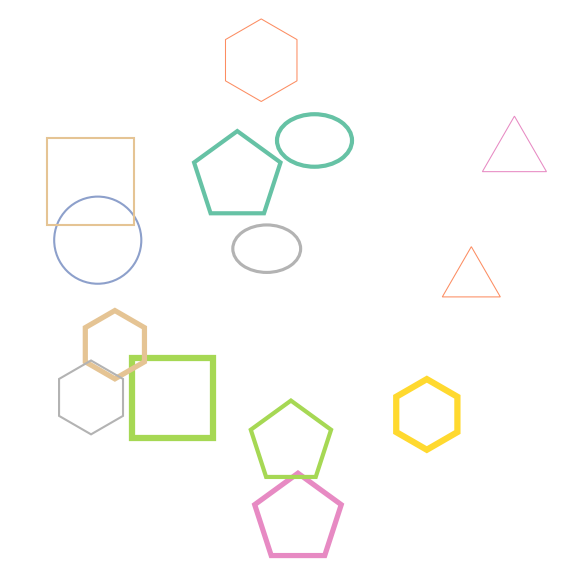[{"shape": "oval", "thickness": 2, "radius": 0.32, "center": [0.545, 0.756]}, {"shape": "pentagon", "thickness": 2, "radius": 0.39, "center": [0.411, 0.693]}, {"shape": "hexagon", "thickness": 0.5, "radius": 0.36, "center": [0.452, 0.895]}, {"shape": "triangle", "thickness": 0.5, "radius": 0.29, "center": [0.816, 0.514]}, {"shape": "circle", "thickness": 1, "radius": 0.38, "center": [0.169, 0.583]}, {"shape": "pentagon", "thickness": 2.5, "radius": 0.39, "center": [0.516, 0.101]}, {"shape": "triangle", "thickness": 0.5, "radius": 0.32, "center": [0.891, 0.734]}, {"shape": "pentagon", "thickness": 2, "radius": 0.37, "center": [0.504, 0.232]}, {"shape": "square", "thickness": 3, "radius": 0.35, "center": [0.298, 0.31]}, {"shape": "hexagon", "thickness": 3, "radius": 0.31, "center": [0.739, 0.282]}, {"shape": "square", "thickness": 1, "radius": 0.38, "center": [0.157, 0.684]}, {"shape": "hexagon", "thickness": 2.5, "radius": 0.3, "center": [0.199, 0.402]}, {"shape": "hexagon", "thickness": 1, "radius": 0.32, "center": [0.158, 0.311]}, {"shape": "oval", "thickness": 1.5, "radius": 0.29, "center": [0.462, 0.569]}]